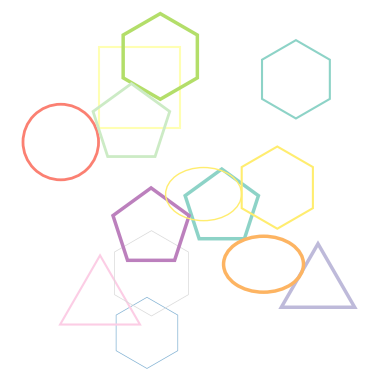[{"shape": "hexagon", "thickness": 1.5, "radius": 0.51, "center": [0.769, 0.794]}, {"shape": "pentagon", "thickness": 2.5, "radius": 0.5, "center": [0.576, 0.461]}, {"shape": "square", "thickness": 1.5, "radius": 0.53, "center": [0.363, 0.772]}, {"shape": "triangle", "thickness": 2.5, "radius": 0.55, "center": [0.826, 0.257]}, {"shape": "circle", "thickness": 2, "radius": 0.49, "center": [0.158, 0.631]}, {"shape": "hexagon", "thickness": 0.5, "radius": 0.46, "center": [0.382, 0.135]}, {"shape": "oval", "thickness": 2.5, "radius": 0.52, "center": [0.684, 0.314]}, {"shape": "hexagon", "thickness": 2.5, "radius": 0.56, "center": [0.416, 0.853]}, {"shape": "triangle", "thickness": 1.5, "radius": 0.6, "center": [0.26, 0.217]}, {"shape": "hexagon", "thickness": 0.5, "radius": 0.55, "center": [0.393, 0.29]}, {"shape": "pentagon", "thickness": 2.5, "radius": 0.52, "center": [0.392, 0.408]}, {"shape": "pentagon", "thickness": 2, "radius": 0.52, "center": [0.341, 0.678]}, {"shape": "hexagon", "thickness": 1.5, "radius": 0.53, "center": [0.72, 0.513]}, {"shape": "oval", "thickness": 1, "radius": 0.49, "center": [0.529, 0.496]}]